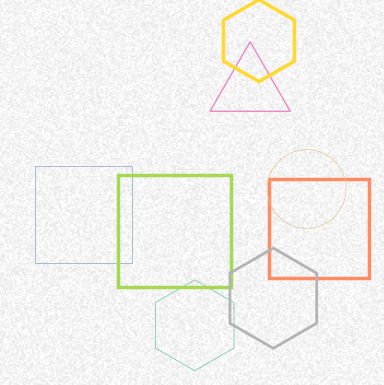[{"shape": "hexagon", "thickness": 0.5, "radius": 0.59, "center": [0.506, 0.155]}, {"shape": "square", "thickness": 2.5, "radius": 0.64, "center": [0.829, 0.406]}, {"shape": "square", "thickness": 0.5, "radius": 0.63, "center": [0.217, 0.443]}, {"shape": "triangle", "thickness": 1, "radius": 0.6, "center": [0.65, 0.771]}, {"shape": "square", "thickness": 2.5, "radius": 0.73, "center": [0.453, 0.4]}, {"shape": "hexagon", "thickness": 2.5, "radius": 0.53, "center": [0.673, 0.895]}, {"shape": "circle", "thickness": 0.5, "radius": 0.51, "center": [0.797, 0.509]}, {"shape": "hexagon", "thickness": 2, "radius": 0.65, "center": [0.71, 0.225]}]